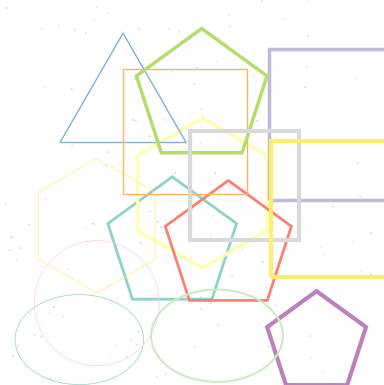[{"shape": "pentagon", "thickness": 2, "radius": 0.88, "center": [0.447, 0.365]}, {"shape": "oval", "thickness": 0.5, "radius": 0.83, "center": [0.206, 0.118]}, {"shape": "hexagon", "thickness": 2.5, "radius": 0.97, "center": [0.526, 0.499]}, {"shape": "square", "thickness": 2.5, "radius": 0.98, "center": [0.894, 0.676]}, {"shape": "pentagon", "thickness": 2, "radius": 0.86, "center": [0.593, 0.359]}, {"shape": "triangle", "thickness": 1, "radius": 0.95, "center": [0.32, 0.724]}, {"shape": "square", "thickness": 1, "radius": 0.81, "center": [0.48, 0.659]}, {"shape": "pentagon", "thickness": 2.5, "radius": 0.89, "center": [0.524, 0.748]}, {"shape": "circle", "thickness": 0.5, "radius": 0.81, "center": [0.252, 0.213]}, {"shape": "square", "thickness": 3, "radius": 0.71, "center": [0.635, 0.519]}, {"shape": "pentagon", "thickness": 3, "radius": 0.67, "center": [0.822, 0.109]}, {"shape": "oval", "thickness": 1.5, "radius": 0.86, "center": [0.564, 0.128]}, {"shape": "square", "thickness": 3, "radius": 0.88, "center": [0.88, 0.458]}, {"shape": "hexagon", "thickness": 0.5, "radius": 0.87, "center": [0.251, 0.413]}]